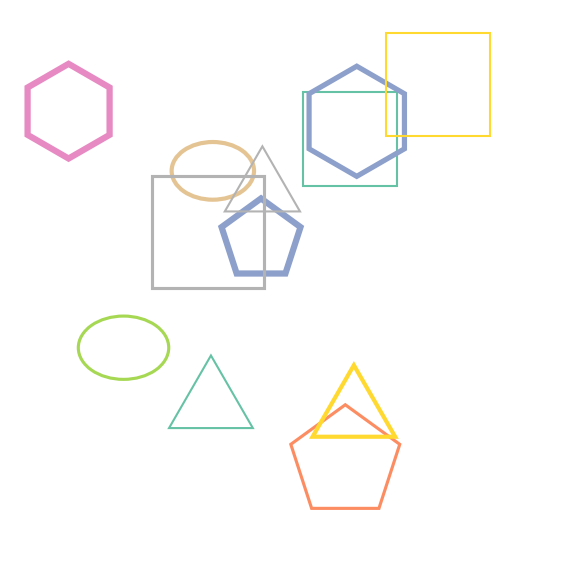[{"shape": "triangle", "thickness": 1, "radius": 0.42, "center": [0.365, 0.3]}, {"shape": "square", "thickness": 1, "radius": 0.41, "center": [0.606, 0.759]}, {"shape": "pentagon", "thickness": 1.5, "radius": 0.5, "center": [0.598, 0.199]}, {"shape": "hexagon", "thickness": 2.5, "radius": 0.48, "center": [0.618, 0.789]}, {"shape": "pentagon", "thickness": 3, "radius": 0.36, "center": [0.452, 0.584]}, {"shape": "hexagon", "thickness": 3, "radius": 0.41, "center": [0.119, 0.807]}, {"shape": "oval", "thickness": 1.5, "radius": 0.39, "center": [0.214, 0.397]}, {"shape": "square", "thickness": 1, "radius": 0.45, "center": [0.758, 0.853]}, {"shape": "triangle", "thickness": 2, "radius": 0.41, "center": [0.613, 0.284]}, {"shape": "oval", "thickness": 2, "radius": 0.36, "center": [0.369, 0.703]}, {"shape": "square", "thickness": 1.5, "radius": 0.48, "center": [0.36, 0.598]}, {"shape": "triangle", "thickness": 1, "radius": 0.38, "center": [0.454, 0.671]}]